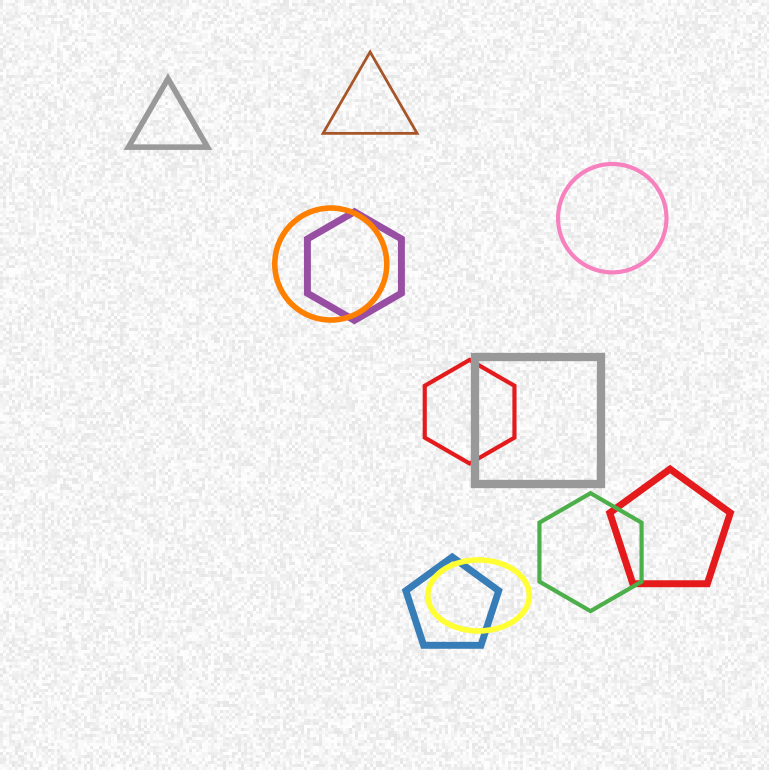[{"shape": "hexagon", "thickness": 1.5, "radius": 0.34, "center": [0.61, 0.465]}, {"shape": "pentagon", "thickness": 2.5, "radius": 0.41, "center": [0.87, 0.309]}, {"shape": "pentagon", "thickness": 2.5, "radius": 0.32, "center": [0.587, 0.213]}, {"shape": "hexagon", "thickness": 1.5, "radius": 0.38, "center": [0.767, 0.283]}, {"shape": "hexagon", "thickness": 2.5, "radius": 0.35, "center": [0.46, 0.654]}, {"shape": "circle", "thickness": 2, "radius": 0.36, "center": [0.43, 0.657]}, {"shape": "oval", "thickness": 2, "radius": 0.33, "center": [0.622, 0.227]}, {"shape": "triangle", "thickness": 1, "radius": 0.35, "center": [0.481, 0.862]}, {"shape": "circle", "thickness": 1.5, "radius": 0.35, "center": [0.795, 0.717]}, {"shape": "triangle", "thickness": 2, "radius": 0.3, "center": [0.218, 0.839]}, {"shape": "square", "thickness": 3, "radius": 0.41, "center": [0.699, 0.454]}]